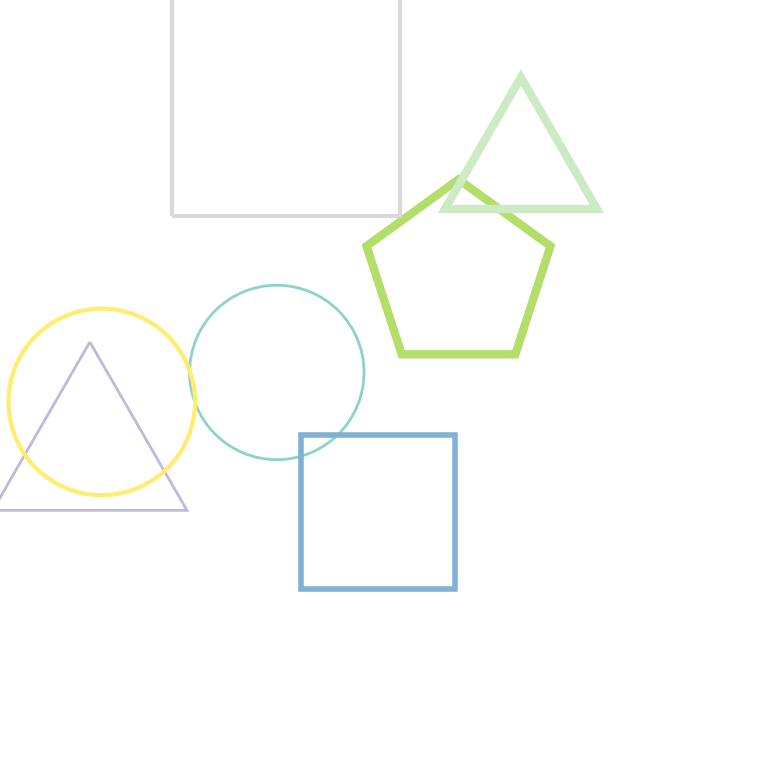[{"shape": "circle", "thickness": 1, "radius": 0.57, "center": [0.359, 0.516]}, {"shape": "triangle", "thickness": 1, "radius": 0.73, "center": [0.117, 0.41]}, {"shape": "square", "thickness": 2, "radius": 0.5, "center": [0.491, 0.335]}, {"shape": "pentagon", "thickness": 3, "radius": 0.63, "center": [0.595, 0.642]}, {"shape": "square", "thickness": 1.5, "radius": 0.74, "center": [0.372, 0.867]}, {"shape": "triangle", "thickness": 3, "radius": 0.57, "center": [0.677, 0.786]}, {"shape": "circle", "thickness": 1.5, "radius": 0.61, "center": [0.132, 0.478]}]